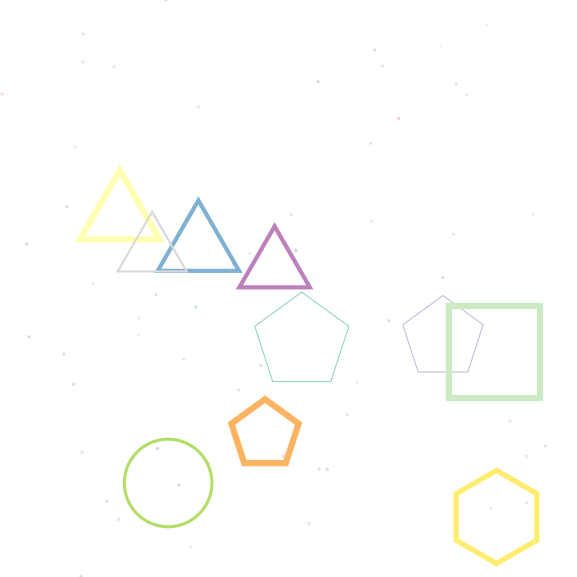[{"shape": "pentagon", "thickness": 0.5, "radius": 0.43, "center": [0.523, 0.408]}, {"shape": "triangle", "thickness": 3, "radius": 0.4, "center": [0.207, 0.625]}, {"shape": "pentagon", "thickness": 0.5, "radius": 0.37, "center": [0.767, 0.414]}, {"shape": "triangle", "thickness": 2, "radius": 0.41, "center": [0.344, 0.571]}, {"shape": "pentagon", "thickness": 3, "radius": 0.31, "center": [0.459, 0.247]}, {"shape": "circle", "thickness": 1.5, "radius": 0.38, "center": [0.291, 0.163]}, {"shape": "triangle", "thickness": 1, "radius": 0.34, "center": [0.263, 0.564]}, {"shape": "triangle", "thickness": 2, "radius": 0.35, "center": [0.476, 0.537]}, {"shape": "square", "thickness": 3, "radius": 0.4, "center": [0.856, 0.39]}, {"shape": "hexagon", "thickness": 2.5, "radius": 0.4, "center": [0.86, 0.104]}]